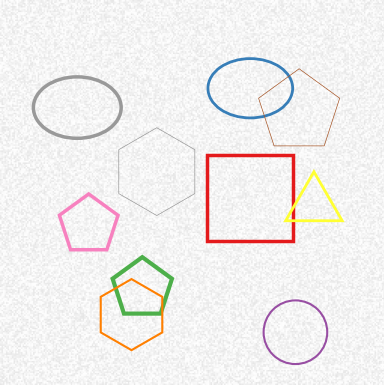[{"shape": "square", "thickness": 2.5, "radius": 0.56, "center": [0.65, 0.486]}, {"shape": "oval", "thickness": 2, "radius": 0.55, "center": [0.65, 0.771]}, {"shape": "pentagon", "thickness": 3, "radius": 0.41, "center": [0.37, 0.251]}, {"shape": "circle", "thickness": 1.5, "radius": 0.41, "center": [0.767, 0.137]}, {"shape": "hexagon", "thickness": 1.5, "radius": 0.46, "center": [0.342, 0.183]}, {"shape": "triangle", "thickness": 2, "radius": 0.42, "center": [0.815, 0.469]}, {"shape": "pentagon", "thickness": 0.5, "radius": 0.55, "center": [0.777, 0.711]}, {"shape": "pentagon", "thickness": 2.5, "radius": 0.4, "center": [0.23, 0.416]}, {"shape": "hexagon", "thickness": 0.5, "radius": 0.57, "center": [0.407, 0.554]}, {"shape": "oval", "thickness": 2.5, "radius": 0.57, "center": [0.201, 0.721]}]